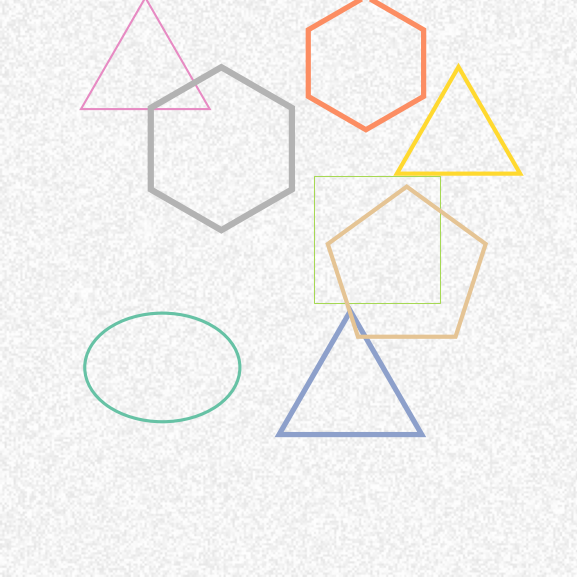[{"shape": "oval", "thickness": 1.5, "radius": 0.67, "center": [0.281, 0.363]}, {"shape": "hexagon", "thickness": 2.5, "radius": 0.58, "center": [0.634, 0.89]}, {"shape": "triangle", "thickness": 2.5, "radius": 0.71, "center": [0.607, 0.318]}, {"shape": "triangle", "thickness": 1, "radius": 0.64, "center": [0.252, 0.875]}, {"shape": "square", "thickness": 0.5, "radius": 0.55, "center": [0.653, 0.584]}, {"shape": "triangle", "thickness": 2, "radius": 0.62, "center": [0.794, 0.76]}, {"shape": "pentagon", "thickness": 2, "radius": 0.72, "center": [0.704, 0.532]}, {"shape": "hexagon", "thickness": 3, "radius": 0.71, "center": [0.383, 0.742]}]